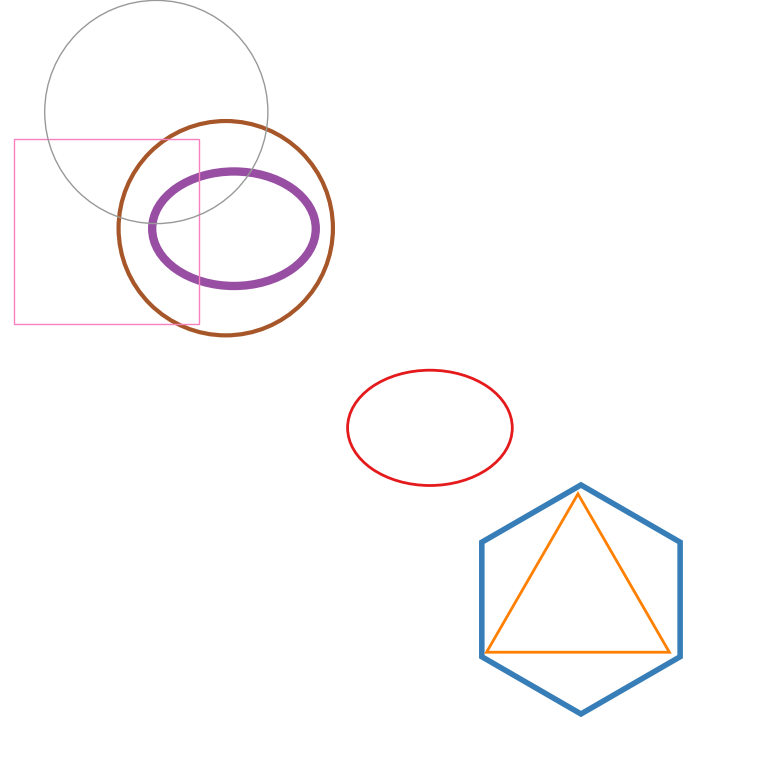[{"shape": "oval", "thickness": 1, "radius": 0.53, "center": [0.558, 0.444]}, {"shape": "hexagon", "thickness": 2, "radius": 0.74, "center": [0.755, 0.221]}, {"shape": "oval", "thickness": 3, "radius": 0.53, "center": [0.304, 0.703]}, {"shape": "triangle", "thickness": 1, "radius": 0.69, "center": [0.751, 0.221]}, {"shape": "circle", "thickness": 1.5, "radius": 0.7, "center": [0.293, 0.704]}, {"shape": "square", "thickness": 0.5, "radius": 0.6, "center": [0.139, 0.7]}, {"shape": "circle", "thickness": 0.5, "radius": 0.72, "center": [0.203, 0.855]}]